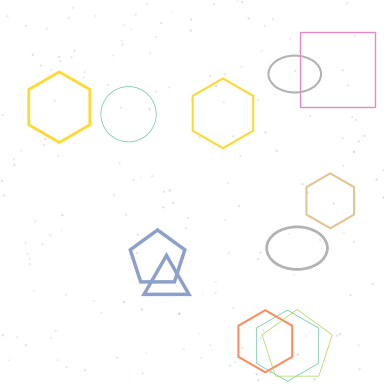[{"shape": "hexagon", "thickness": 0.5, "radius": 0.46, "center": [0.747, 0.102]}, {"shape": "circle", "thickness": 0.5, "radius": 0.36, "center": [0.334, 0.703]}, {"shape": "hexagon", "thickness": 1.5, "radius": 0.4, "center": [0.689, 0.114]}, {"shape": "pentagon", "thickness": 2.5, "radius": 0.37, "center": [0.409, 0.328]}, {"shape": "triangle", "thickness": 2.5, "radius": 0.34, "center": [0.432, 0.269]}, {"shape": "square", "thickness": 1, "radius": 0.49, "center": [0.877, 0.82]}, {"shape": "pentagon", "thickness": 0.5, "radius": 0.48, "center": [0.772, 0.1]}, {"shape": "hexagon", "thickness": 1.5, "radius": 0.45, "center": [0.579, 0.706]}, {"shape": "hexagon", "thickness": 2, "radius": 0.46, "center": [0.154, 0.722]}, {"shape": "hexagon", "thickness": 1.5, "radius": 0.36, "center": [0.858, 0.478]}, {"shape": "oval", "thickness": 1.5, "radius": 0.34, "center": [0.766, 0.808]}, {"shape": "oval", "thickness": 2, "radius": 0.39, "center": [0.772, 0.355]}]